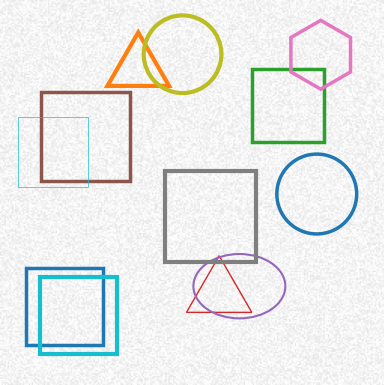[{"shape": "circle", "thickness": 2.5, "radius": 0.52, "center": [0.823, 0.496]}, {"shape": "square", "thickness": 2.5, "radius": 0.5, "center": [0.168, 0.203]}, {"shape": "triangle", "thickness": 3, "radius": 0.46, "center": [0.359, 0.823]}, {"shape": "square", "thickness": 2.5, "radius": 0.47, "center": [0.748, 0.726]}, {"shape": "triangle", "thickness": 1, "radius": 0.49, "center": [0.569, 0.238]}, {"shape": "oval", "thickness": 1.5, "radius": 0.6, "center": [0.622, 0.257]}, {"shape": "square", "thickness": 2.5, "radius": 0.58, "center": [0.223, 0.644]}, {"shape": "hexagon", "thickness": 2.5, "radius": 0.45, "center": [0.833, 0.858]}, {"shape": "square", "thickness": 3, "radius": 0.59, "center": [0.547, 0.437]}, {"shape": "circle", "thickness": 3, "radius": 0.5, "center": [0.474, 0.859]}, {"shape": "square", "thickness": 0.5, "radius": 0.46, "center": [0.138, 0.605]}, {"shape": "square", "thickness": 3, "radius": 0.5, "center": [0.204, 0.18]}]